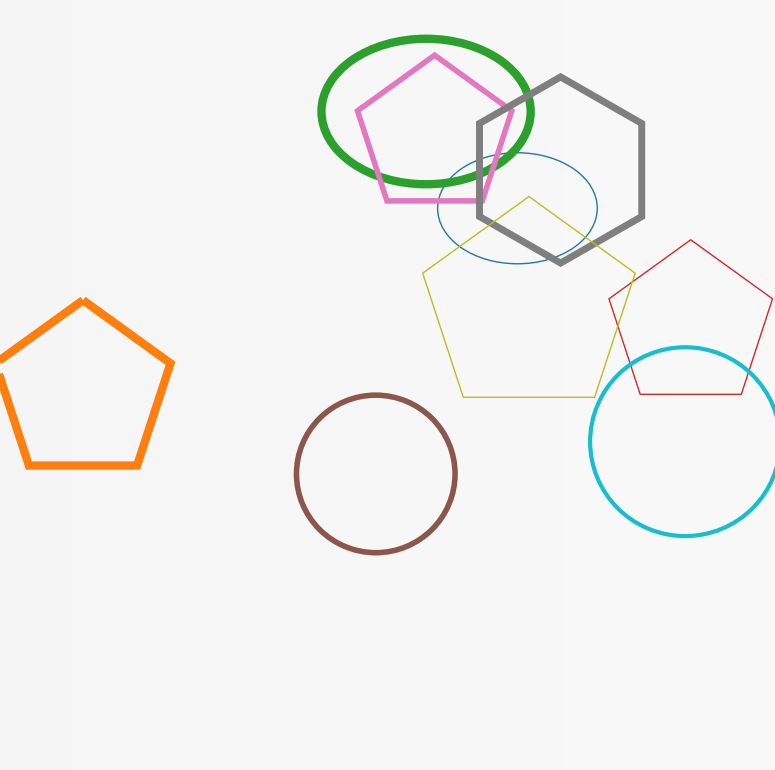[{"shape": "oval", "thickness": 0.5, "radius": 0.51, "center": [0.668, 0.73]}, {"shape": "pentagon", "thickness": 3, "radius": 0.59, "center": [0.107, 0.491]}, {"shape": "oval", "thickness": 3, "radius": 0.67, "center": [0.55, 0.855]}, {"shape": "pentagon", "thickness": 0.5, "radius": 0.55, "center": [0.891, 0.578]}, {"shape": "circle", "thickness": 2, "radius": 0.51, "center": [0.485, 0.385]}, {"shape": "pentagon", "thickness": 2, "radius": 0.52, "center": [0.561, 0.824]}, {"shape": "hexagon", "thickness": 2.5, "radius": 0.6, "center": [0.723, 0.779]}, {"shape": "pentagon", "thickness": 0.5, "radius": 0.72, "center": [0.683, 0.601]}, {"shape": "circle", "thickness": 1.5, "radius": 0.61, "center": [0.884, 0.426]}]